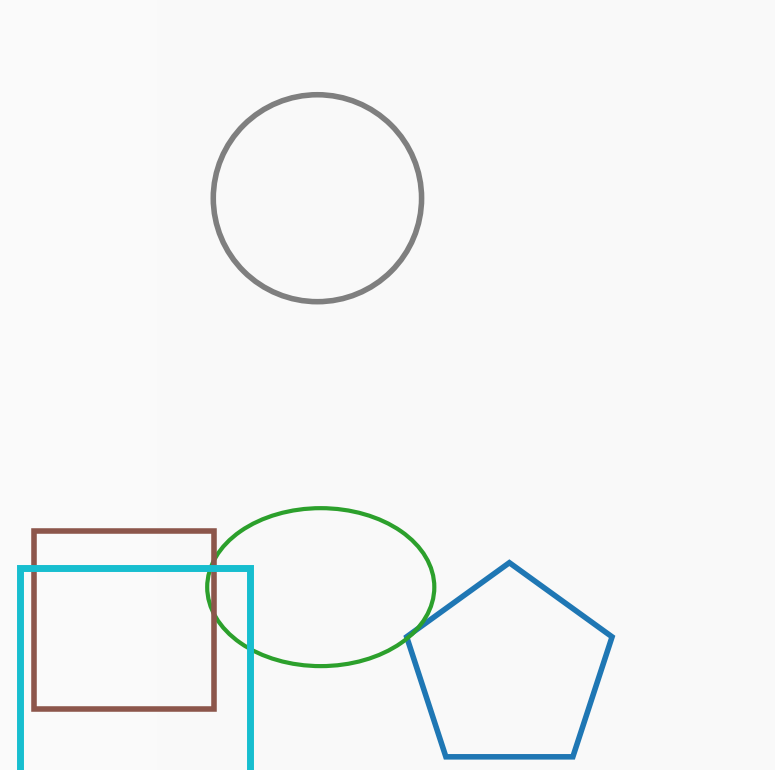[{"shape": "pentagon", "thickness": 2, "radius": 0.7, "center": [0.657, 0.13]}, {"shape": "oval", "thickness": 1.5, "radius": 0.73, "center": [0.414, 0.237]}, {"shape": "square", "thickness": 2, "radius": 0.58, "center": [0.16, 0.195]}, {"shape": "circle", "thickness": 2, "radius": 0.67, "center": [0.41, 0.743]}, {"shape": "square", "thickness": 2.5, "radius": 0.74, "center": [0.174, 0.114]}]